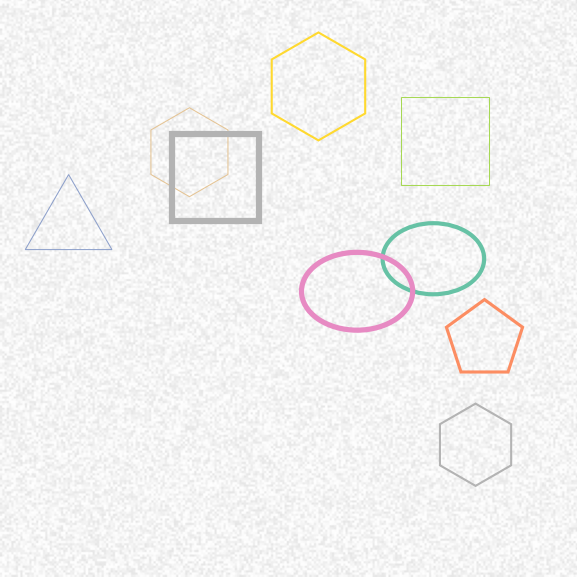[{"shape": "oval", "thickness": 2, "radius": 0.44, "center": [0.75, 0.551]}, {"shape": "pentagon", "thickness": 1.5, "radius": 0.35, "center": [0.839, 0.411]}, {"shape": "triangle", "thickness": 0.5, "radius": 0.43, "center": [0.119, 0.61]}, {"shape": "oval", "thickness": 2.5, "radius": 0.48, "center": [0.618, 0.495]}, {"shape": "square", "thickness": 0.5, "radius": 0.38, "center": [0.771, 0.755]}, {"shape": "hexagon", "thickness": 1, "radius": 0.47, "center": [0.551, 0.849]}, {"shape": "hexagon", "thickness": 0.5, "radius": 0.39, "center": [0.328, 0.736]}, {"shape": "hexagon", "thickness": 1, "radius": 0.36, "center": [0.823, 0.229]}, {"shape": "square", "thickness": 3, "radius": 0.38, "center": [0.373, 0.692]}]